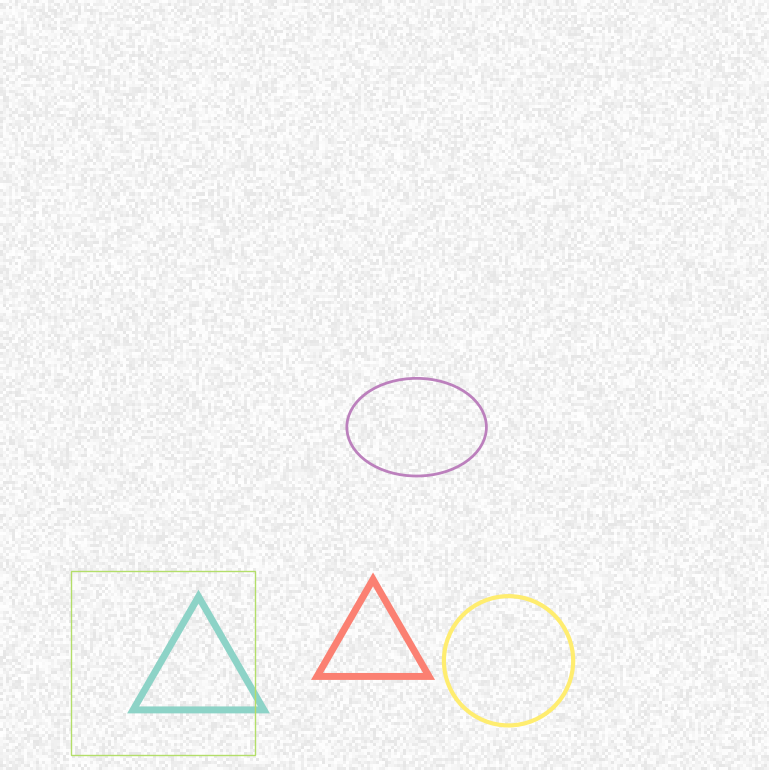[{"shape": "triangle", "thickness": 2.5, "radius": 0.49, "center": [0.258, 0.127]}, {"shape": "triangle", "thickness": 2.5, "radius": 0.42, "center": [0.484, 0.164]}, {"shape": "square", "thickness": 0.5, "radius": 0.6, "center": [0.212, 0.139]}, {"shape": "oval", "thickness": 1, "radius": 0.45, "center": [0.541, 0.445]}, {"shape": "circle", "thickness": 1.5, "radius": 0.42, "center": [0.66, 0.142]}]